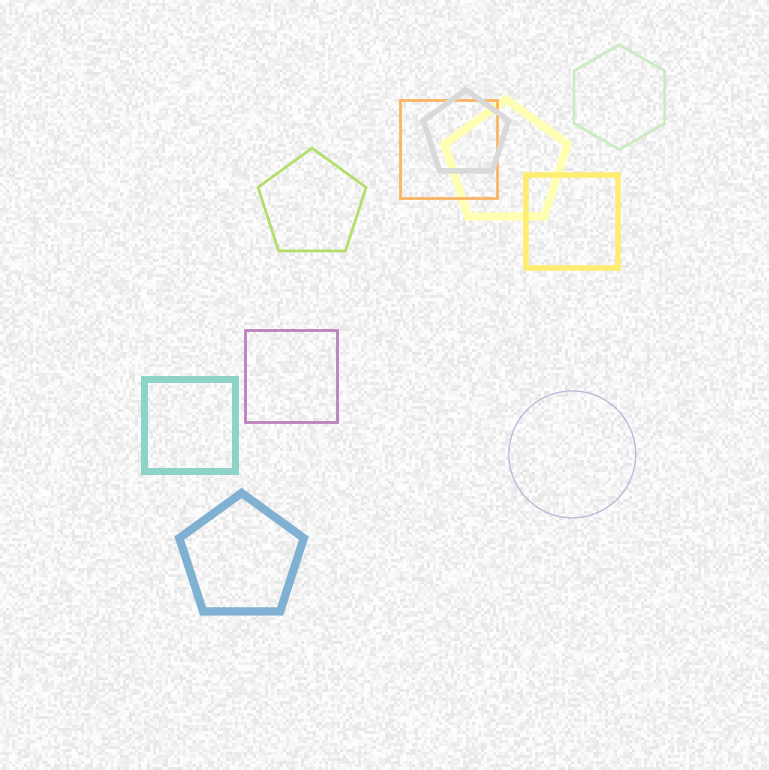[{"shape": "square", "thickness": 2.5, "radius": 0.3, "center": [0.246, 0.448]}, {"shape": "pentagon", "thickness": 3, "radius": 0.42, "center": [0.657, 0.787]}, {"shape": "circle", "thickness": 0.5, "radius": 0.41, "center": [0.743, 0.41]}, {"shape": "pentagon", "thickness": 3, "radius": 0.43, "center": [0.314, 0.275]}, {"shape": "square", "thickness": 1, "radius": 0.32, "center": [0.582, 0.806]}, {"shape": "pentagon", "thickness": 1, "radius": 0.37, "center": [0.405, 0.734]}, {"shape": "pentagon", "thickness": 2, "radius": 0.29, "center": [0.605, 0.825]}, {"shape": "square", "thickness": 1, "radius": 0.3, "center": [0.378, 0.511]}, {"shape": "hexagon", "thickness": 1, "radius": 0.34, "center": [0.804, 0.874]}, {"shape": "square", "thickness": 2, "radius": 0.3, "center": [0.743, 0.712]}]